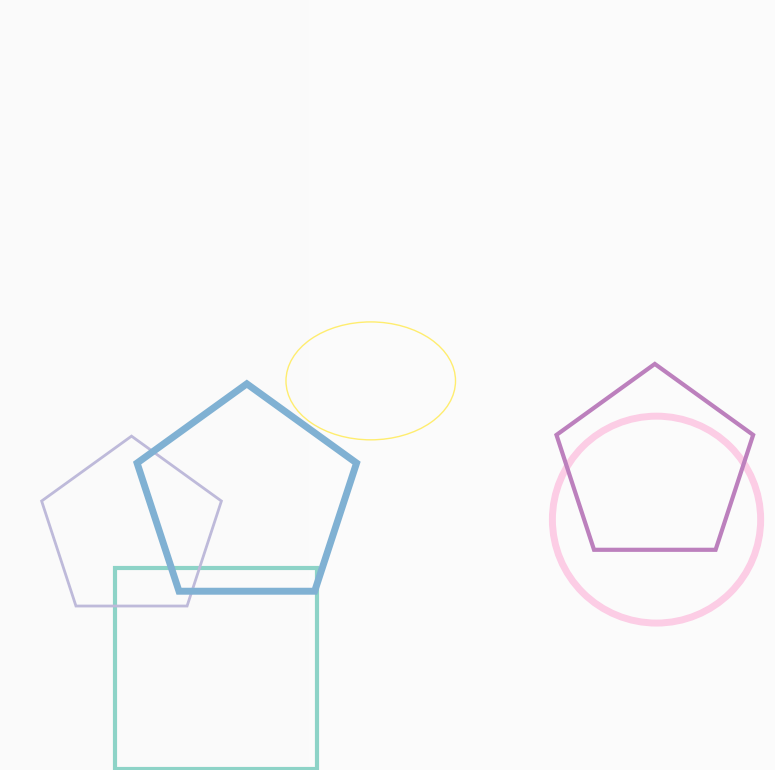[{"shape": "square", "thickness": 1.5, "radius": 0.65, "center": [0.279, 0.132]}, {"shape": "pentagon", "thickness": 1, "radius": 0.61, "center": [0.17, 0.312]}, {"shape": "pentagon", "thickness": 2.5, "radius": 0.74, "center": [0.318, 0.353]}, {"shape": "circle", "thickness": 2.5, "radius": 0.67, "center": [0.847, 0.325]}, {"shape": "pentagon", "thickness": 1.5, "radius": 0.67, "center": [0.845, 0.394]}, {"shape": "oval", "thickness": 0.5, "radius": 0.55, "center": [0.478, 0.505]}]